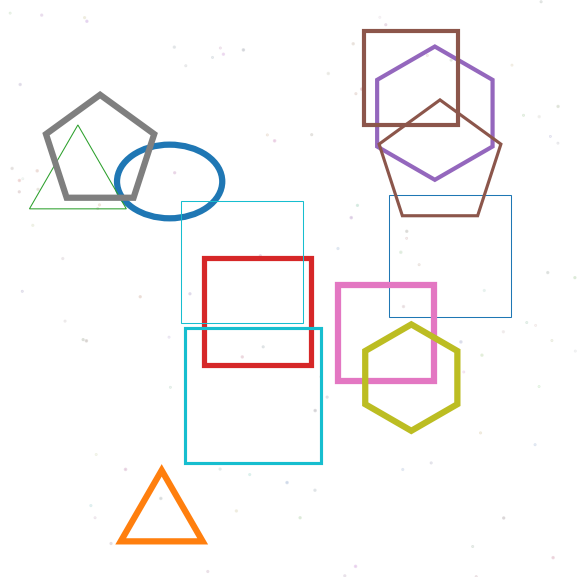[{"shape": "oval", "thickness": 3, "radius": 0.46, "center": [0.294, 0.685]}, {"shape": "square", "thickness": 0.5, "radius": 0.53, "center": [0.779, 0.556]}, {"shape": "triangle", "thickness": 3, "radius": 0.41, "center": [0.28, 0.103]}, {"shape": "triangle", "thickness": 0.5, "radius": 0.48, "center": [0.135, 0.686]}, {"shape": "square", "thickness": 2.5, "radius": 0.46, "center": [0.446, 0.46]}, {"shape": "hexagon", "thickness": 2, "radius": 0.58, "center": [0.753, 0.803]}, {"shape": "pentagon", "thickness": 1.5, "radius": 0.55, "center": [0.762, 0.715]}, {"shape": "square", "thickness": 2, "radius": 0.41, "center": [0.712, 0.864]}, {"shape": "square", "thickness": 3, "radius": 0.42, "center": [0.668, 0.423]}, {"shape": "pentagon", "thickness": 3, "radius": 0.49, "center": [0.173, 0.736]}, {"shape": "hexagon", "thickness": 3, "radius": 0.46, "center": [0.712, 0.345]}, {"shape": "square", "thickness": 1.5, "radius": 0.59, "center": [0.438, 0.314]}, {"shape": "square", "thickness": 0.5, "radius": 0.53, "center": [0.419, 0.545]}]